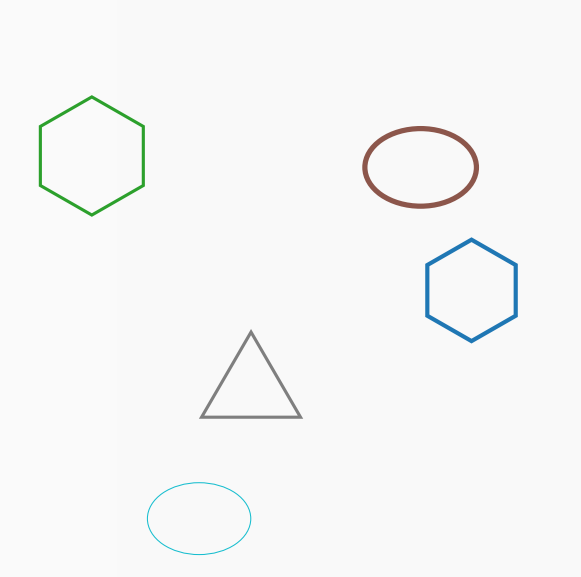[{"shape": "hexagon", "thickness": 2, "radius": 0.44, "center": [0.811, 0.496]}, {"shape": "hexagon", "thickness": 1.5, "radius": 0.51, "center": [0.158, 0.729]}, {"shape": "oval", "thickness": 2.5, "radius": 0.48, "center": [0.724, 0.709]}, {"shape": "triangle", "thickness": 1.5, "radius": 0.49, "center": [0.432, 0.326]}, {"shape": "oval", "thickness": 0.5, "radius": 0.44, "center": [0.343, 0.101]}]